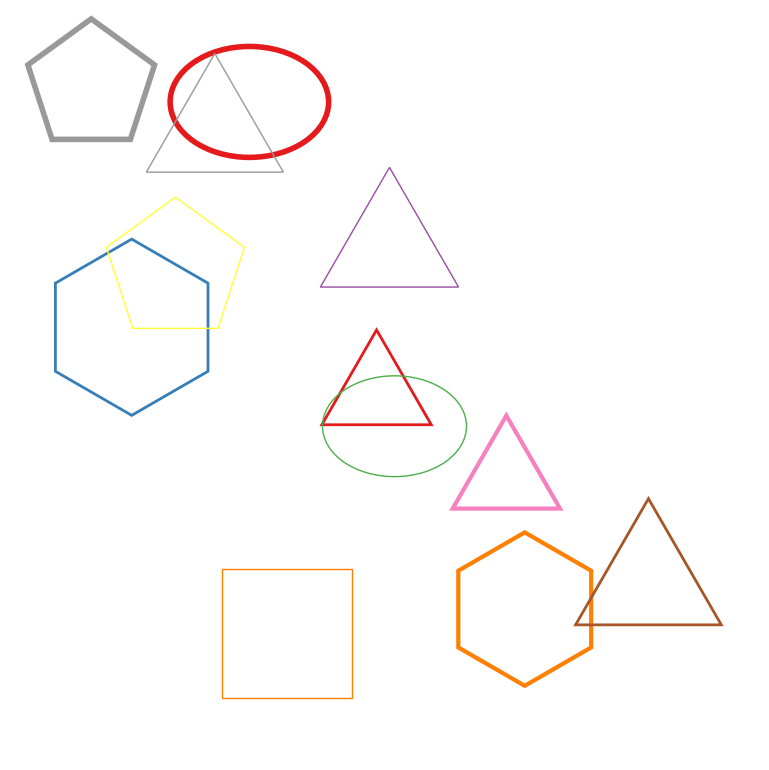[{"shape": "oval", "thickness": 2, "radius": 0.51, "center": [0.324, 0.868]}, {"shape": "triangle", "thickness": 1, "radius": 0.41, "center": [0.489, 0.489]}, {"shape": "hexagon", "thickness": 1, "radius": 0.57, "center": [0.171, 0.575]}, {"shape": "oval", "thickness": 0.5, "radius": 0.47, "center": [0.512, 0.446]}, {"shape": "triangle", "thickness": 0.5, "radius": 0.52, "center": [0.506, 0.679]}, {"shape": "hexagon", "thickness": 1.5, "radius": 0.5, "center": [0.681, 0.209]}, {"shape": "square", "thickness": 0.5, "radius": 0.42, "center": [0.372, 0.178]}, {"shape": "pentagon", "thickness": 0.5, "radius": 0.47, "center": [0.228, 0.65]}, {"shape": "triangle", "thickness": 1, "radius": 0.55, "center": [0.842, 0.243]}, {"shape": "triangle", "thickness": 1.5, "radius": 0.4, "center": [0.658, 0.38]}, {"shape": "triangle", "thickness": 0.5, "radius": 0.51, "center": [0.279, 0.828]}, {"shape": "pentagon", "thickness": 2, "radius": 0.43, "center": [0.118, 0.889]}]